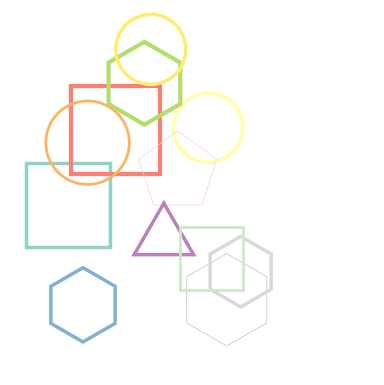[{"shape": "square", "thickness": 2.5, "radius": 0.55, "center": [0.176, 0.468]}, {"shape": "circle", "thickness": 3, "radius": 0.45, "center": [0.541, 0.668]}, {"shape": "hexagon", "thickness": 0.5, "radius": 0.6, "center": [0.589, 0.221]}, {"shape": "square", "thickness": 3, "radius": 0.57, "center": [0.3, 0.662]}, {"shape": "hexagon", "thickness": 2.5, "radius": 0.48, "center": [0.216, 0.208]}, {"shape": "circle", "thickness": 2, "radius": 0.54, "center": [0.228, 0.629]}, {"shape": "hexagon", "thickness": 3, "radius": 0.54, "center": [0.375, 0.784]}, {"shape": "pentagon", "thickness": 0.5, "radius": 0.53, "center": [0.462, 0.554]}, {"shape": "hexagon", "thickness": 2.5, "radius": 0.46, "center": [0.625, 0.294]}, {"shape": "triangle", "thickness": 2.5, "radius": 0.45, "center": [0.426, 0.383]}, {"shape": "square", "thickness": 2, "radius": 0.41, "center": [0.549, 0.329]}, {"shape": "circle", "thickness": 2.5, "radius": 0.45, "center": [0.392, 0.872]}]